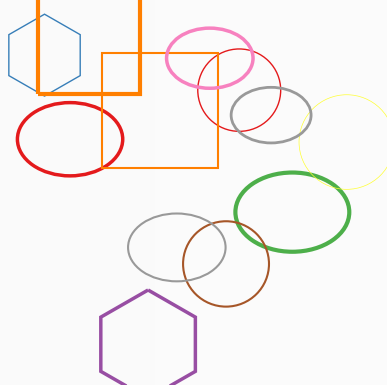[{"shape": "oval", "thickness": 2.5, "radius": 0.68, "center": [0.181, 0.638]}, {"shape": "circle", "thickness": 1, "radius": 0.53, "center": [0.617, 0.766]}, {"shape": "hexagon", "thickness": 1, "radius": 0.53, "center": [0.115, 0.857]}, {"shape": "oval", "thickness": 3, "radius": 0.73, "center": [0.754, 0.449]}, {"shape": "hexagon", "thickness": 2.5, "radius": 0.7, "center": [0.382, 0.106]}, {"shape": "square", "thickness": 3, "radius": 0.66, "center": [0.23, 0.888]}, {"shape": "square", "thickness": 1.5, "radius": 0.75, "center": [0.412, 0.712]}, {"shape": "circle", "thickness": 0.5, "radius": 0.61, "center": [0.895, 0.631]}, {"shape": "circle", "thickness": 1.5, "radius": 0.55, "center": [0.583, 0.314]}, {"shape": "oval", "thickness": 2.5, "radius": 0.56, "center": [0.541, 0.849]}, {"shape": "oval", "thickness": 2, "radius": 0.52, "center": [0.7, 0.701]}, {"shape": "oval", "thickness": 1.5, "radius": 0.63, "center": [0.456, 0.357]}]